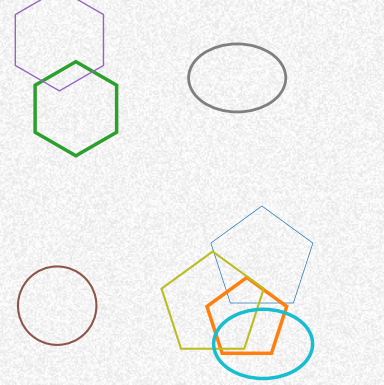[{"shape": "pentagon", "thickness": 0.5, "radius": 0.7, "center": [0.68, 0.326]}, {"shape": "pentagon", "thickness": 2.5, "radius": 0.54, "center": [0.641, 0.17]}, {"shape": "hexagon", "thickness": 2.5, "radius": 0.61, "center": [0.197, 0.718]}, {"shape": "hexagon", "thickness": 1, "radius": 0.66, "center": [0.154, 0.896]}, {"shape": "circle", "thickness": 1.5, "radius": 0.51, "center": [0.149, 0.206]}, {"shape": "oval", "thickness": 2, "radius": 0.63, "center": [0.616, 0.798]}, {"shape": "pentagon", "thickness": 1.5, "radius": 0.7, "center": [0.552, 0.207]}, {"shape": "oval", "thickness": 2.5, "radius": 0.64, "center": [0.683, 0.107]}]